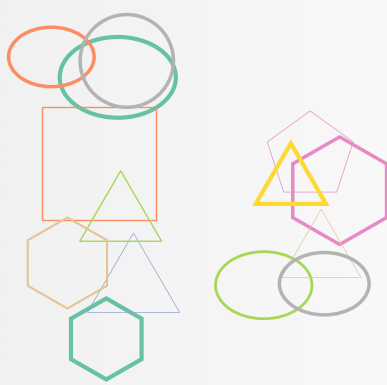[{"shape": "oval", "thickness": 3, "radius": 0.75, "center": [0.304, 0.799]}, {"shape": "hexagon", "thickness": 3, "radius": 0.53, "center": [0.274, 0.12]}, {"shape": "square", "thickness": 1, "radius": 0.73, "center": [0.256, 0.575]}, {"shape": "oval", "thickness": 2.5, "radius": 0.55, "center": [0.133, 0.852]}, {"shape": "triangle", "thickness": 0.5, "radius": 0.69, "center": [0.344, 0.257]}, {"shape": "pentagon", "thickness": 0.5, "radius": 0.58, "center": [0.801, 0.595]}, {"shape": "hexagon", "thickness": 2.5, "radius": 0.7, "center": [0.877, 0.505]}, {"shape": "triangle", "thickness": 1, "radius": 0.61, "center": [0.311, 0.434]}, {"shape": "oval", "thickness": 2, "radius": 0.62, "center": [0.681, 0.259]}, {"shape": "triangle", "thickness": 3, "radius": 0.52, "center": [0.751, 0.523]}, {"shape": "hexagon", "thickness": 1.5, "radius": 0.59, "center": [0.174, 0.317]}, {"shape": "triangle", "thickness": 0.5, "radius": 0.59, "center": [0.829, 0.338]}, {"shape": "circle", "thickness": 2.5, "radius": 0.6, "center": [0.327, 0.842]}, {"shape": "oval", "thickness": 2.5, "radius": 0.58, "center": [0.837, 0.263]}]